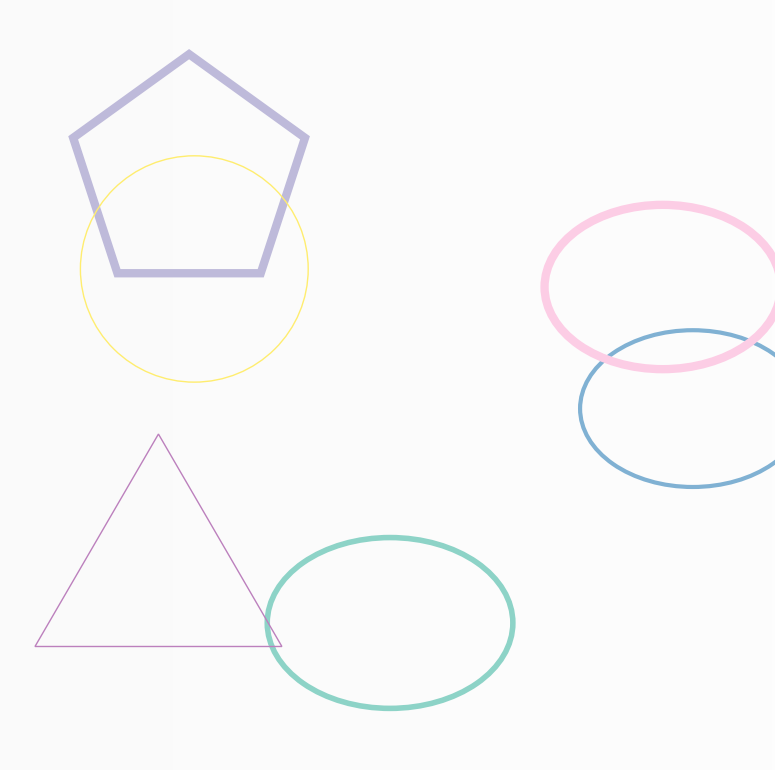[{"shape": "oval", "thickness": 2, "radius": 0.79, "center": [0.503, 0.191]}, {"shape": "pentagon", "thickness": 3, "radius": 0.79, "center": [0.244, 0.772]}, {"shape": "oval", "thickness": 1.5, "radius": 0.73, "center": [0.894, 0.469]}, {"shape": "oval", "thickness": 3, "radius": 0.76, "center": [0.855, 0.627]}, {"shape": "triangle", "thickness": 0.5, "radius": 0.92, "center": [0.204, 0.252]}, {"shape": "circle", "thickness": 0.5, "radius": 0.73, "center": [0.251, 0.651]}]